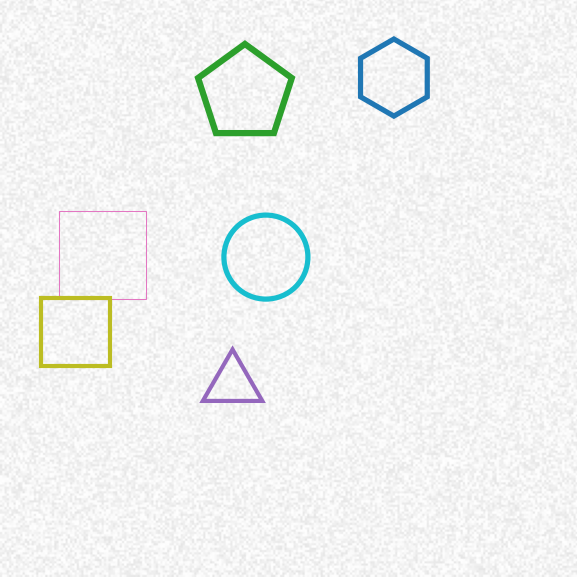[{"shape": "hexagon", "thickness": 2.5, "radius": 0.33, "center": [0.682, 0.865]}, {"shape": "pentagon", "thickness": 3, "radius": 0.43, "center": [0.424, 0.838]}, {"shape": "triangle", "thickness": 2, "radius": 0.3, "center": [0.403, 0.335]}, {"shape": "square", "thickness": 0.5, "radius": 0.38, "center": [0.178, 0.558]}, {"shape": "square", "thickness": 2, "radius": 0.29, "center": [0.131, 0.424]}, {"shape": "circle", "thickness": 2.5, "radius": 0.36, "center": [0.46, 0.554]}]